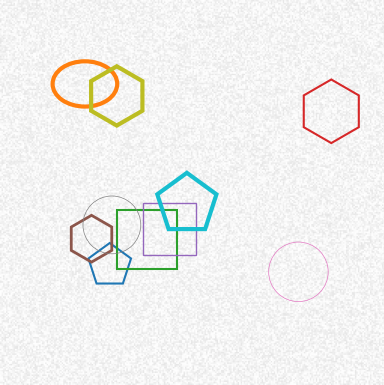[{"shape": "pentagon", "thickness": 1.5, "radius": 0.29, "center": [0.285, 0.311]}, {"shape": "oval", "thickness": 3, "radius": 0.42, "center": [0.221, 0.782]}, {"shape": "square", "thickness": 1.5, "radius": 0.39, "center": [0.381, 0.378]}, {"shape": "hexagon", "thickness": 1.5, "radius": 0.41, "center": [0.86, 0.711]}, {"shape": "square", "thickness": 1, "radius": 0.34, "center": [0.44, 0.405]}, {"shape": "hexagon", "thickness": 2, "radius": 0.3, "center": [0.238, 0.38]}, {"shape": "circle", "thickness": 0.5, "radius": 0.39, "center": [0.775, 0.294]}, {"shape": "circle", "thickness": 0.5, "radius": 0.38, "center": [0.291, 0.416]}, {"shape": "hexagon", "thickness": 3, "radius": 0.38, "center": [0.303, 0.751]}, {"shape": "pentagon", "thickness": 3, "radius": 0.4, "center": [0.485, 0.47]}]